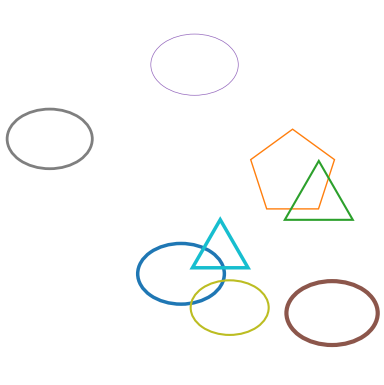[{"shape": "oval", "thickness": 2.5, "radius": 0.56, "center": [0.47, 0.289]}, {"shape": "pentagon", "thickness": 1, "radius": 0.57, "center": [0.76, 0.55]}, {"shape": "triangle", "thickness": 1.5, "radius": 0.51, "center": [0.828, 0.48]}, {"shape": "oval", "thickness": 0.5, "radius": 0.57, "center": [0.505, 0.832]}, {"shape": "oval", "thickness": 3, "radius": 0.59, "center": [0.863, 0.187]}, {"shape": "oval", "thickness": 2, "radius": 0.55, "center": [0.129, 0.639]}, {"shape": "oval", "thickness": 1.5, "radius": 0.51, "center": [0.597, 0.201]}, {"shape": "triangle", "thickness": 2.5, "radius": 0.42, "center": [0.572, 0.346]}]